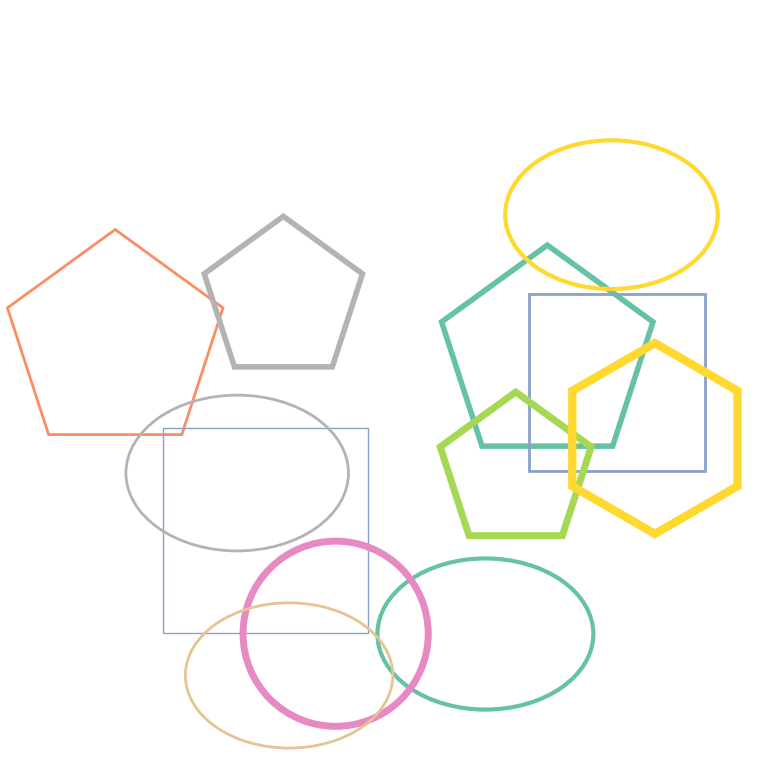[{"shape": "oval", "thickness": 1.5, "radius": 0.7, "center": [0.63, 0.177]}, {"shape": "pentagon", "thickness": 2, "radius": 0.72, "center": [0.711, 0.537]}, {"shape": "pentagon", "thickness": 1, "radius": 0.74, "center": [0.15, 0.555]}, {"shape": "square", "thickness": 0.5, "radius": 0.67, "center": [0.345, 0.311]}, {"shape": "square", "thickness": 1, "radius": 0.57, "center": [0.801, 0.503]}, {"shape": "circle", "thickness": 2.5, "radius": 0.6, "center": [0.436, 0.177]}, {"shape": "pentagon", "thickness": 2.5, "radius": 0.52, "center": [0.67, 0.388]}, {"shape": "oval", "thickness": 1.5, "radius": 0.69, "center": [0.794, 0.721]}, {"shape": "hexagon", "thickness": 3, "radius": 0.62, "center": [0.851, 0.431]}, {"shape": "oval", "thickness": 1, "radius": 0.67, "center": [0.375, 0.123]}, {"shape": "oval", "thickness": 1, "radius": 0.72, "center": [0.308, 0.386]}, {"shape": "pentagon", "thickness": 2, "radius": 0.54, "center": [0.368, 0.611]}]